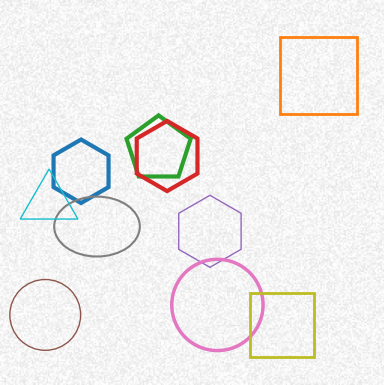[{"shape": "hexagon", "thickness": 3, "radius": 0.41, "center": [0.211, 0.555]}, {"shape": "square", "thickness": 2, "radius": 0.5, "center": [0.827, 0.804]}, {"shape": "pentagon", "thickness": 3, "radius": 0.44, "center": [0.412, 0.613]}, {"shape": "hexagon", "thickness": 3, "radius": 0.46, "center": [0.434, 0.595]}, {"shape": "hexagon", "thickness": 1, "radius": 0.47, "center": [0.545, 0.399]}, {"shape": "circle", "thickness": 1, "radius": 0.46, "center": [0.118, 0.182]}, {"shape": "circle", "thickness": 2.5, "radius": 0.59, "center": [0.565, 0.208]}, {"shape": "oval", "thickness": 1.5, "radius": 0.56, "center": [0.252, 0.412]}, {"shape": "square", "thickness": 2, "radius": 0.42, "center": [0.732, 0.155]}, {"shape": "triangle", "thickness": 1, "radius": 0.43, "center": [0.127, 0.474]}]